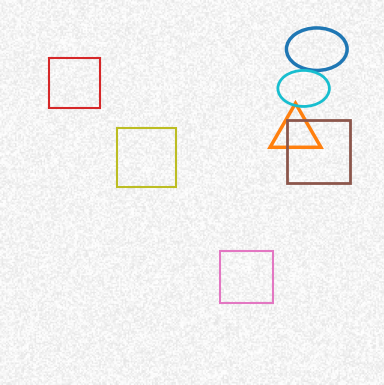[{"shape": "oval", "thickness": 2.5, "radius": 0.39, "center": [0.823, 0.872]}, {"shape": "triangle", "thickness": 2.5, "radius": 0.38, "center": [0.768, 0.656]}, {"shape": "square", "thickness": 1.5, "radius": 0.33, "center": [0.193, 0.785]}, {"shape": "square", "thickness": 2, "radius": 0.41, "center": [0.826, 0.606]}, {"shape": "square", "thickness": 1.5, "radius": 0.34, "center": [0.64, 0.281]}, {"shape": "square", "thickness": 1.5, "radius": 0.39, "center": [0.381, 0.591]}, {"shape": "oval", "thickness": 2, "radius": 0.33, "center": [0.789, 0.77]}]